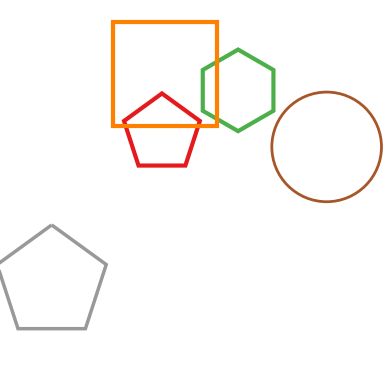[{"shape": "pentagon", "thickness": 3, "radius": 0.52, "center": [0.421, 0.654]}, {"shape": "hexagon", "thickness": 3, "radius": 0.53, "center": [0.618, 0.765]}, {"shape": "square", "thickness": 3, "radius": 0.68, "center": [0.428, 0.808]}, {"shape": "circle", "thickness": 2, "radius": 0.71, "center": [0.848, 0.618]}, {"shape": "pentagon", "thickness": 2.5, "radius": 0.74, "center": [0.134, 0.267]}]